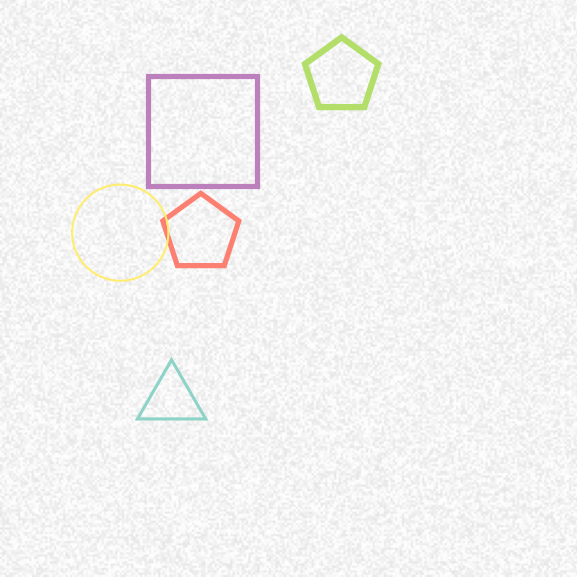[{"shape": "triangle", "thickness": 1.5, "radius": 0.34, "center": [0.297, 0.308]}, {"shape": "pentagon", "thickness": 2.5, "radius": 0.35, "center": [0.348, 0.595]}, {"shape": "pentagon", "thickness": 3, "radius": 0.33, "center": [0.592, 0.868]}, {"shape": "square", "thickness": 2.5, "radius": 0.47, "center": [0.351, 0.772]}, {"shape": "circle", "thickness": 1, "radius": 0.42, "center": [0.208, 0.596]}]